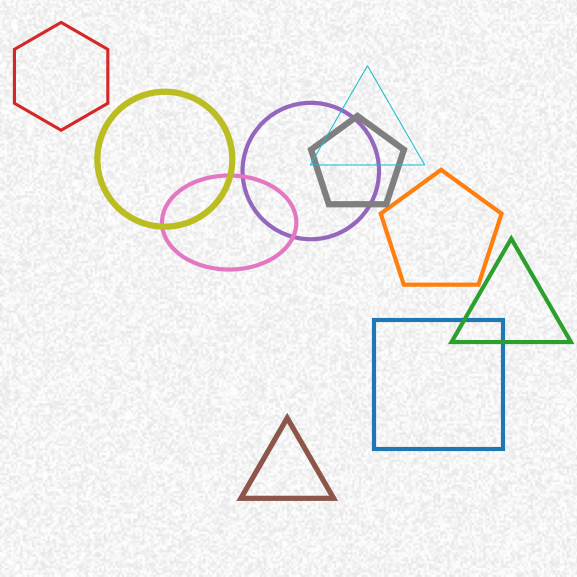[{"shape": "square", "thickness": 2, "radius": 0.56, "center": [0.759, 0.334]}, {"shape": "pentagon", "thickness": 2, "radius": 0.55, "center": [0.764, 0.595]}, {"shape": "triangle", "thickness": 2, "radius": 0.6, "center": [0.885, 0.467]}, {"shape": "hexagon", "thickness": 1.5, "radius": 0.47, "center": [0.106, 0.867]}, {"shape": "circle", "thickness": 2, "radius": 0.59, "center": [0.538, 0.703]}, {"shape": "triangle", "thickness": 2.5, "radius": 0.46, "center": [0.497, 0.183]}, {"shape": "oval", "thickness": 2, "radius": 0.58, "center": [0.397, 0.614]}, {"shape": "pentagon", "thickness": 3, "radius": 0.42, "center": [0.619, 0.714]}, {"shape": "circle", "thickness": 3, "radius": 0.58, "center": [0.285, 0.723]}, {"shape": "triangle", "thickness": 0.5, "radius": 0.57, "center": [0.636, 0.771]}]